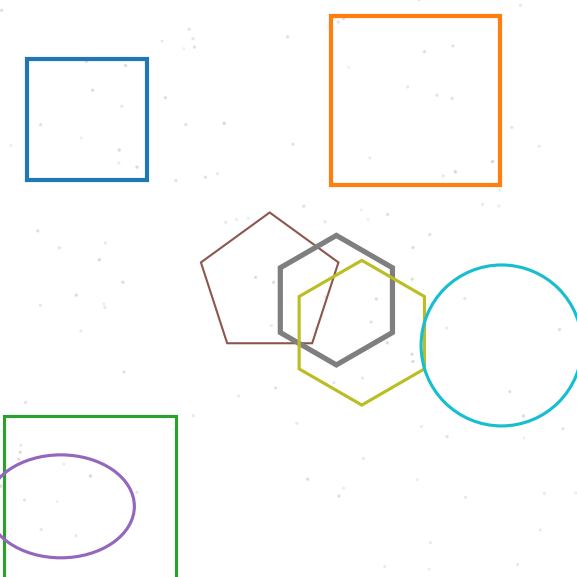[{"shape": "square", "thickness": 2, "radius": 0.52, "center": [0.15, 0.793]}, {"shape": "square", "thickness": 2, "radius": 0.73, "center": [0.719, 0.826]}, {"shape": "square", "thickness": 1.5, "radius": 0.75, "center": [0.155, 0.13]}, {"shape": "oval", "thickness": 1.5, "radius": 0.64, "center": [0.105, 0.122]}, {"shape": "pentagon", "thickness": 1, "radius": 0.63, "center": [0.467, 0.506]}, {"shape": "hexagon", "thickness": 2.5, "radius": 0.56, "center": [0.582, 0.479]}, {"shape": "hexagon", "thickness": 1.5, "radius": 0.63, "center": [0.626, 0.423]}, {"shape": "circle", "thickness": 1.5, "radius": 0.7, "center": [0.869, 0.401]}]